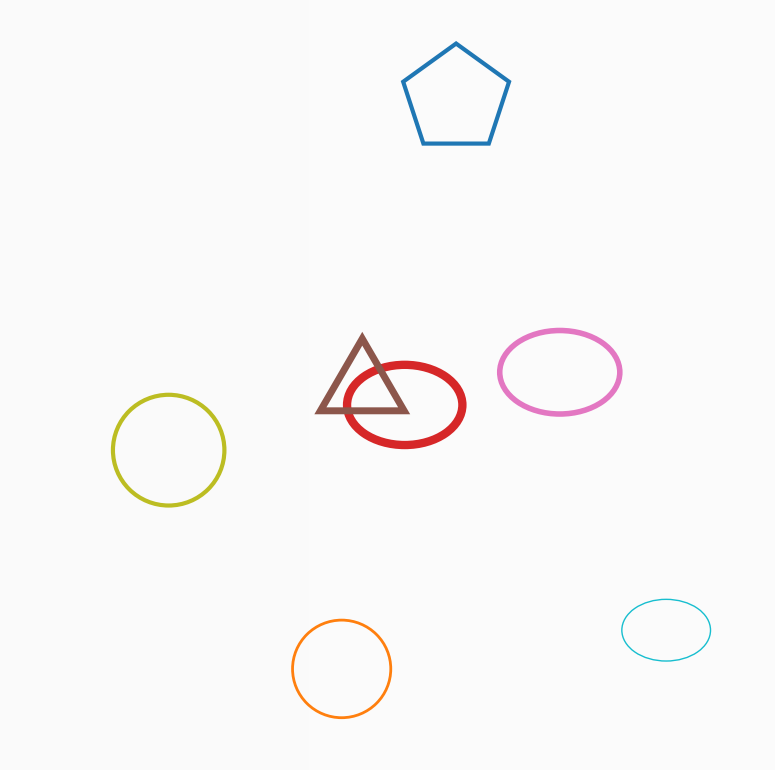[{"shape": "pentagon", "thickness": 1.5, "radius": 0.36, "center": [0.589, 0.872]}, {"shape": "circle", "thickness": 1, "radius": 0.32, "center": [0.441, 0.131]}, {"shape": "oval", "thickness": 3, "radius": 0.37, "center": [0.522, 0.474]}, {"shape": "triangle", "thickness": 2.5, "radius": 0.31, "center": [0.467, 0.498]}, {"shape": "oval", "thickness": 2, "radius": 0.39, "center": [0.722, 0.517]}, {"shape": "circle", "thickness": 1.5, "radius": 0.36, "center": [0.218, 0.415]}, {"shape": "oval", "thickness": 0.5, "radius": 0.29, "center": [0.86, 0.182]}]